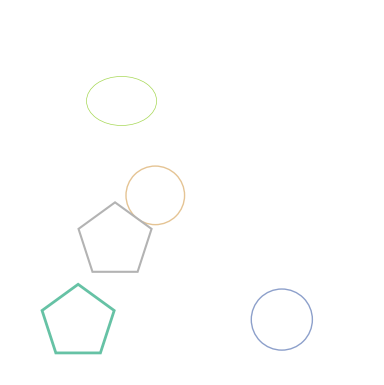[{"shape": "pentagon", "thickness": 2, "radius": 0.49, "center": [0.203, 0.163]}, {"shape": "circle", "thickness": 1, "radius": 0.4, "center": [0.732, 0.17]}, {"shape": "oval", "thickness": 0.5, "radius": 0.46, "center": [0.316, 0.738]}, {"shape": "circle", "thickness": 1, "radius": 0.38, "center": [0.403, 0.493]}, {"shape": "pentagon", "thickness": 1.5, "radius": 0.5, "center": [0.299, 0.375]}]